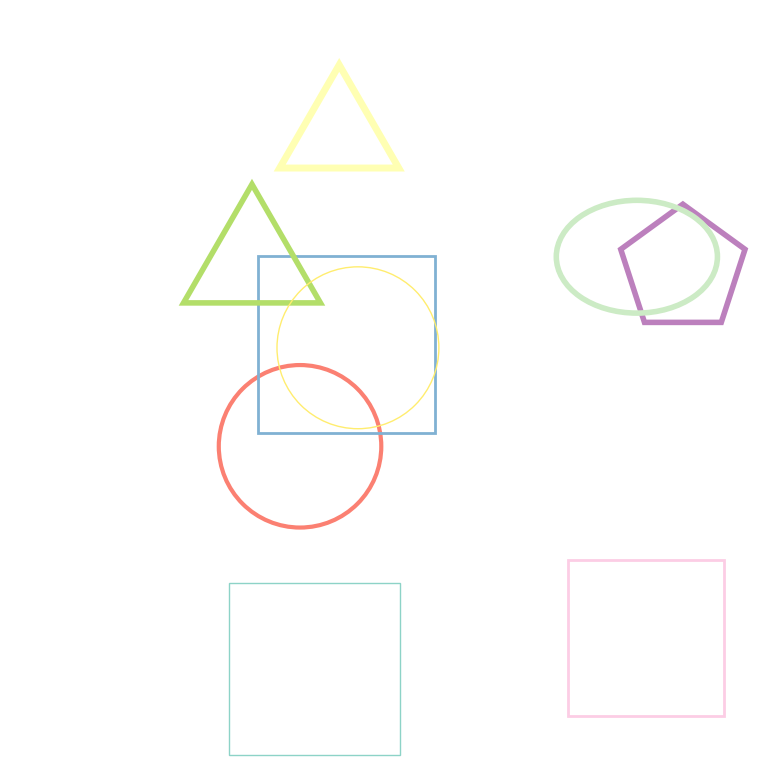[{"shape": "square", "thickness": 0.5, "radius": 0.56, "center": [0.409, 0.131]}, {"shape": "triangle", "thickness": 2.5, "radius": 0.45, "center": [0.441, 0.826]}, {"shape": "circle", "thickness": 1.5, "radius": 0.53, "center": [0.39, 0.42]}, {"shape": "square", "thickness": 1, "radius": 0.58, "center": [0.45, 0.552]}, {"shape": "triangle", "thickness": 2, "radius": 0.51, "center": [0.327, 0.658]}, {"shape": "square", "thickness": 1, "radius": 0.51, "center": [0.838, 0.171]}, {"shape": "pentagon", "thickness": 2, "radius": 0.42, "center": [0.887, 0.65]}, {"shape": "oval", "thickness": 2, "radius": 0.52, "center": [0.827, 0.667]}, {"shape": "circle", "thickness": 0.5, "radius": 0.53, "center": [0.465, 0.548]}]